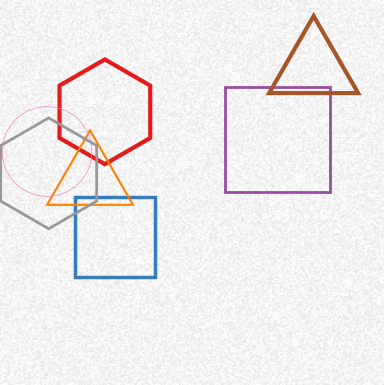[{"shape": "hexagon", "thickness": 3, "radius": 0.68, "center": [0.272, 0.71]}, {"shape": "square", "thickness": 2.5, "radius": 0.52, "center": [0.299, 0.384]}, {"shape": "square", "thickness": 2, "radius": 0.68, "center": [0.721, 0.638]}, {"shape": "triangle", "thickness": 1.5, "radius": 0.64, "center": [0.234, 0.532]}, {"shape": "triangle", "thickness": 3, "radius": 0.67, "center": [0.815, 0.825]}, {"shape": "circle", "thickness": 0.5, "radius": 0.58, "center": [0.122, 0.607]}, {"shape": "hexagon", "thickness": 2, "radius": 0.72, "center": [0.126, 0.55]}]